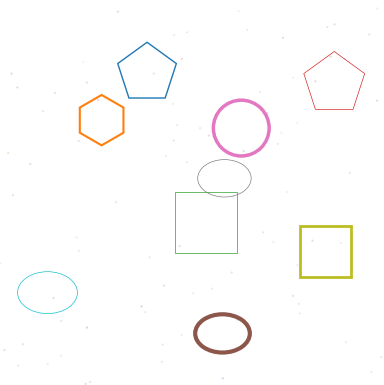[{"shape": "pentagon", "thickness": 1, "radius": 0.4, "center": [0.382, 0.81]}, {"shape": "hexagon", "thickness": 1.5, "radius": 0.33, "center": [0.264, 0.688]}, {"shape": "square", "thickness": 0.5, "radius": 0.4, "center": [0.535, 0.422]}, {"shape": "pentagon", "thickness": 0.5, "radius": 0.42, "center": [0.868, 0.783]}, {"shape": "oval", "thickness": 3, "radius": 0.35, "center": [0.578, 0.134]}, {"shape": "circle", "thickness": 2.5, "radius": 0.36, "center": [0.627, 0.667]}, {"shape": "oval", "thickness": 0.5, "radius": 0.35, "center": [0.583, 0.537]}, {"shape": "square", "thickness": 2, "radius": 0.33, "center": [0.845, 0.347]}, {"shape": "oval", "thickness": 0.5, "radius": 0.39, "center": [0.123, 0.24]}]